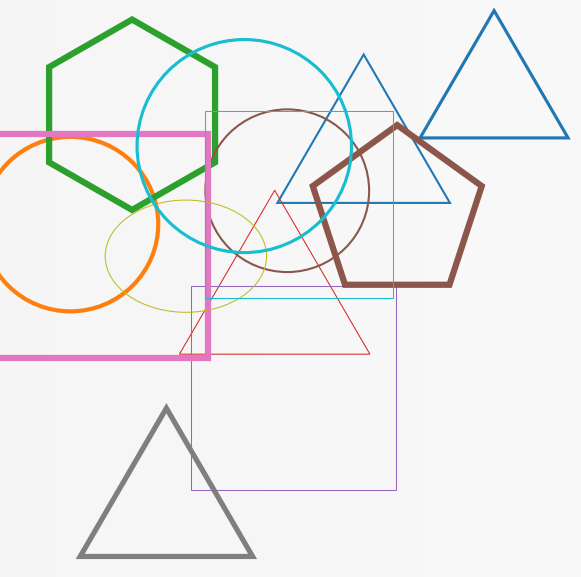[{"shape": "triangle", "thickness": 1, "radius": 0.86, "center": [0.626, 0.733]}, {"shape": "triangle", "thickness": 1.5, "radius": 0.73, "center": [0.85, 0.834]}, {"shape": "circle", "thickness": 2, "radius": 0.76, "center": [0.121, 0.611]}, {"shape": "hexagon", "thickness": 3, "radius": 0.82, "center": [0.227, 0.8]}, {"shape": "triangle", "thickness": 0.5, "radius": 0.95, "center": [0.473, 0.48]}, {"shape": "square", "thickness": 0.5, "radius": 0.88, "center": [0.504, 0.328]}, {"shape": "pentagon", "thickness": 3, "radius": 0.76, "center": [0.683, 0.63]}, {"shape": "circle", "thickness": 1, "radius": 0.7, "center": [0.494, 0.669]}, {"shape": "square", "thickness": 3, "radius": 0.97, "center": [0.164, 0.573]}, {"shape": "triangle", "thickness": 2.5, "radius": 0.86, "center": [0.286, 0.121]}, {"shape": "oval", "thickness": 0.5, "radius": 0.69, "center": [0.32, 0.556]}, {"shape": "square", "thickness": 0.5, "radius": 0.81, "center": [0.515, 0.644]}, {"shape": "circle", "thickness": 1.5, "radius": 0.92, "center": [0.42, 0.746]}]